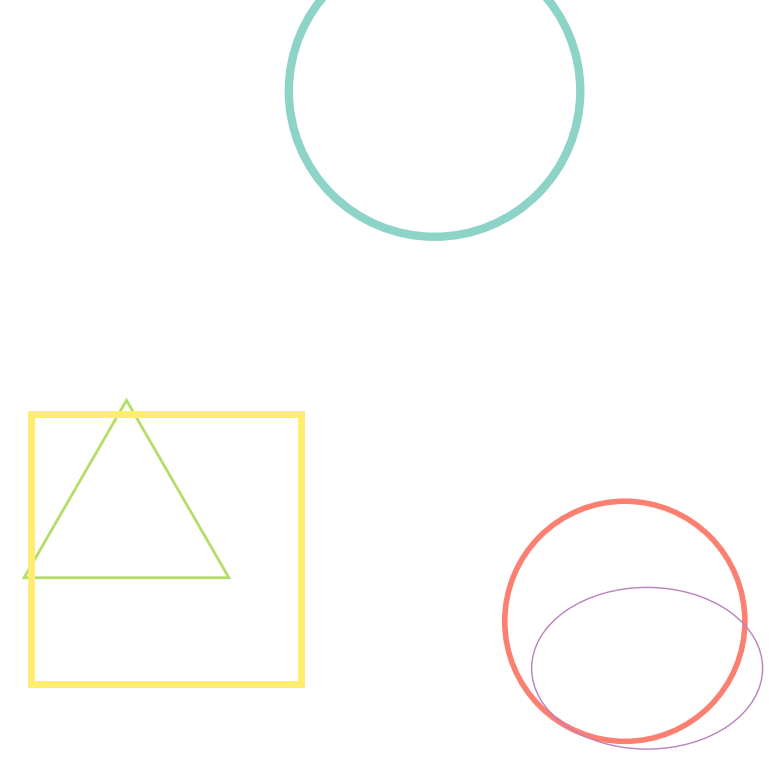[{"shape": "circle", "thickness": 3, "radius": 0.95, "center": [0.564, 0.882]}, {"shape": "circle", "thickness": 2, "radius": 0.78, "center": [0.811, 0.193]}, {"shape": "triangle", "thickness": 1, "radius": 0.77, "center": [0.164, 0.327]}, {"shape": "oval", "thickness": 0.5, "radius": 0.75, "center": [0.84, 0.132]}, {"shape": "square", "thickness": 2.5, "radius": 0.88, "center": [0.216, 0.287]}]